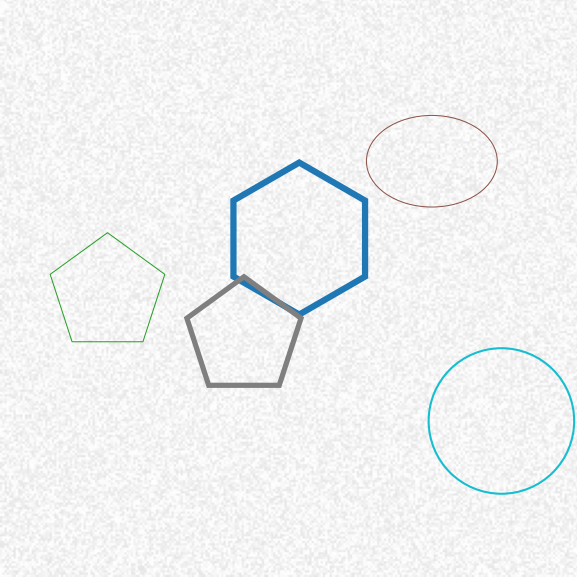[{"shape": "hexagon", "thickness": 3, "radius": 0.66, "center": [0.518, 0.586]}, {"shape": "pentagon", "thickness": 0.5, "radius": 0.52, "center": [0.186, 0.492]}, {"shape": "oval", "thickness": 0.5, "radius": 0.57, "center": [0.748, 0.72]}, {"shape": "pentagon", "thickness": 2.5, "radius": 0.52, "center": [0.422, 0.416]}, {"shape": "circle", "thickness": 1, "radius": 0.63, "center": [0.868, 0.27]}]